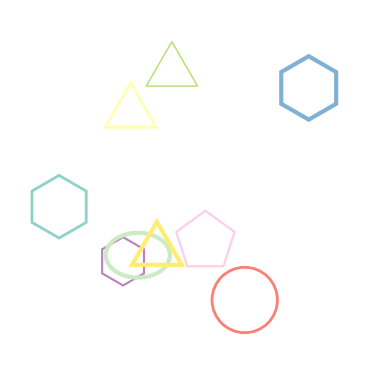[{"shape": "hexagon", "thickness": 2, "radius": 0.41, "center": [0.154, 0.463]}, {"shape": "triangle", "thickness": 2, "radius": 0.38, "center": [0.339, 0.708]}, {"shape": "circle", "thickness": 2, "radius": 0.42, "center": [0.636, 0.221]}, {"shape": "hexagon", "thickness": 3, "radius": 0.41, "center": [0.802, 0.772]}, {"shape": "triangle", "thickness": 1, "radius": 0.39, "center": [0.446, 0.815]}, {"shape": "pentagon", "thickness": 1.5, "radius": 0.4, "center": [0.533, 0.373]}, {"shape": "hexagon", "thickness": 1.5, "radius": 0.31, "center": [0.32, 0.321]}, {"shape": "oval", "thickness": 3, "radius": 0.42, "center": [0.358, 0.337]}, {"shape": "triangle", "thickness": 3, "radius": 0.37, "center": [0.407, 0.349]}]